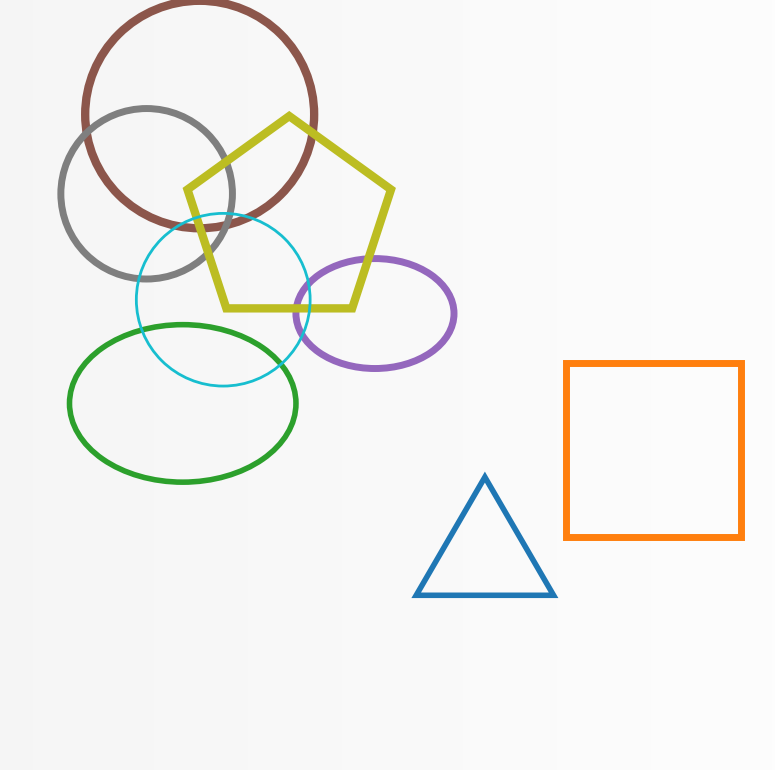[{"shape": "triangle", "thickness": 2, "radius": 0.51, "center": [0.626, 0.278]}, {"shape": "square", "thickness": 2.5, "radius": 0.56, "center": [0.843, 0.416]}, {"shape": "oval", "thickness": 2, "radius": 0.73, "center": [0.236, 0.476]}, {"shape": "oval", "thickness": 2.5, "radius": 0.51, "center": [0.484, 0.593]}, {"shape": "circle", "thickness": 3, "radius": 0.74, "center": [0.258, 0.851]}, {"shape": "circle", "thickness": 2.5, "radius": 0.55, "center": [0.189, 0.748]}, {"shape": "pentagon", "thickness": 3, "radius": 0.69, "center": [0.373, 0.711]}, {"shape": "circle", "thickness": 1, "radius": 0.56, "center": [0.288, 0.611]}]